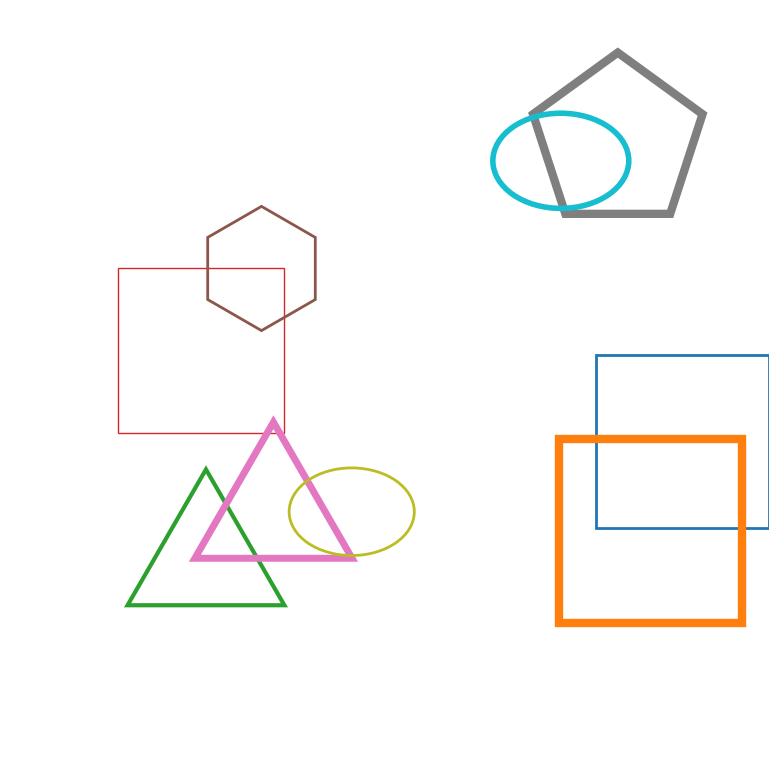[{"shape": "square", "thickness": 1, "radius": 0.56, "center": [0.886, 0.427]}, {"shape": "square", "thickness": 3, "radius": 0.6, "center": [0.845, 0.31]}, {"shape": "triangle", "thickness": 1.5, "radius": 0.59, "center": [0.267, 0.273]}, {"shape": "square", "thickness": 0.5, "radius": 0.54, "center": [0.261, 0.545]}, {"shape": "hexagon", "thickness": 1, "radius": 0.4, "center": [0.34, 0.651]}, {"shape": "triangle", "thickness": 2.5, "radius": 0.59, "center": [0.355, 0.334]}, {"shape": "pentagon", "thickness": 3, "radius": 0.58, "center": [0.802, 0.816]}, {"shape": "oval", "thickness": 1, "radius": 0.41, "center": [0.457, 0.335]}, {"shape": "oval", "thickness": 2, "radius": 0.44, "center": [0.728, 0.791]}]